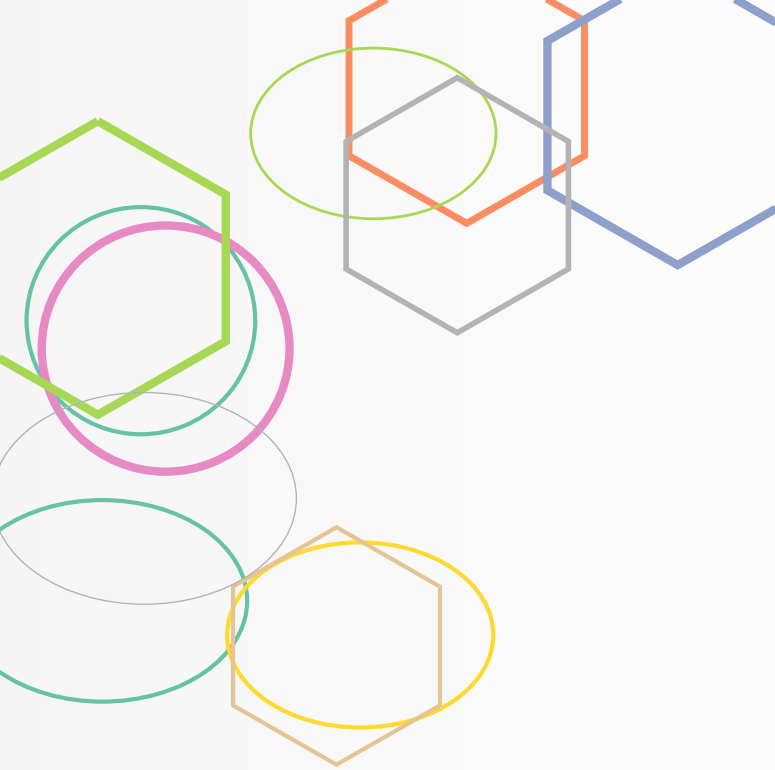[{"shape": "oval", "thickness": 1.5, "radius": 0.93, "center": [0.132, 0.22]}, {"shape": "circle", "thickness": 1.5, "radius": 0.74, "center": [0.182, 0.584]}, {"shape": "hexagon", "thickness": 2.5, "radius": 0.88, "center": [0.602, 0.885]}, {"shape": "hexagon", "thickness": 3, "radius": 0.97, "center": [0.874, 0.85]}, {"shape": "circle", "thickness": 3, "radius": 0.8, "center": [0.214, 0.547]}, {"shape": "oval", "thickness": 1, "radius": 0.79, "center": [0.482, 0.827]}, {"shape": "hexagon", "thickness": 3, "radius": 0.95, "center": [0.126, 0.652]}, {"shape": "oval", "thickness": 1.5, "radius": 0.86, "center": [0.465, 0.175]}, {"shape": "hexagon", "thickness": 1.5, "radius": 0.77, "center": [0.434, 0.161]}, {"shape": "oval", "thickness": 0.5, "radius": 0.98, "center": [0.186, 0.353]}, {"shape": "hexagon", "thickness": 2, "radius": 0.83, "center": [0.59, 0.733]}]